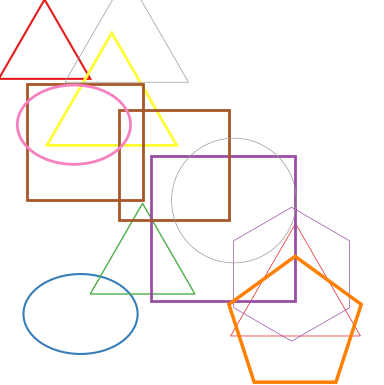[{"shape": "triangle", "thickness": 1.5, "radius": 0.69, "center": [0.116, 0.864]}, {"shape": "triangle", "thickness": 0.5, "radius": 0.97, "center": [0.768, 0.225]}, {"shape": "oval", "thickness": 1.5, "radius": 0.74, "center": [0.209, 0.184]}, {"shape": "triangle", "thickness": 1, "radius": 0.78, "center": [0.37, 0.315]}, {"shape": "square", "thickness": 2, "radius": 0.94, "center": [0.579, 0.406]}, {"shape": "hexagon", "thickness": 0.5, "radius": 0.87, "center": [0.757, 0.288]}, {"shape": "pentagon", "thickness": 2.5, "radius": 0.9, "center": [0.766, 0.153]}, {"shape": "triangle", "thickness": 2, "radius": 0.97, "center": [0.29, 0.72]}, {"shape": "square", "thickness": 2, "radius": 0.71, "center": [0.452, 0.572]}, {"shape": "square", "thickness": 2, "radius": 0.75, "center": [0.221, 0.632]}, {"shape": "oval", "thickness": 2, "radius": 0.74, "center": [0.192, 0.676]}, {"shape": "triangle", "thickness": 0.5, "radius": 0.93, "center": [0.329, 0.879]}, {"shape": "circle", "thickness": 0.5, "radius": 0.81, "center": [0.608, 0.479]}]